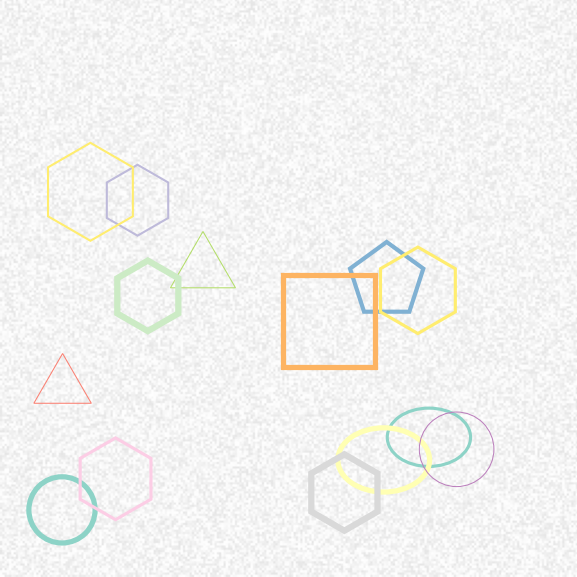[{"shape": "circle", "thickness": 2.5, "radius": 0.29, "center": [0.107, 0.116]}, {"shape": "oval", "thickness": 1.5, "radius": 0.36, "center": [0.743, 0.242]}, {"shape": "oval", "thickness": 2.5, "radius": 0.4, "center": [0.664, 0.203]}, {"shape": "hexagon", "thickness": 1, "radius": 0.31, "center": [0.238, 0.652]}, {"shape": "triangle", "thickness": 0.5, "radius": 0.29, "center": [0.108, 0.33]}, {"shape": "pentagon", "thickness": 2, "radius": 0.33, "center": [0.67, 0.513]}, {"shape": "square", "thickness": 2.5, "radius": 0.4, "center": [0.569, 0.444]}, {"shape": "triangle", "thickness": 0.5, "radius": 0.33, "center": [0.351, 0.533]}, {"shape": "hexagon", "thickness": 1.5, "radius": 0.35, "center": [0.2, 0.17]}, {"shape": "hexagon", "thickness": 3, "radius": 0.33, "center": [0.596, 0.146]}, {"shape": "circle", "thickness": 0.5, "radius": 0.32, "center": [0.791, 0.221]}, {"shape": "hexagon", "thickness": 3, "radius": 0.31, "center": [0.256, 0.487]}, {"shape": "hexagon", "thickness": 1.5, "radius": 0.37, "center": [0.724, 0.496]}, {"shape": "hexagon", "thickness": 1, "radius": 0.42, "center": [0.157, 0.667]}]